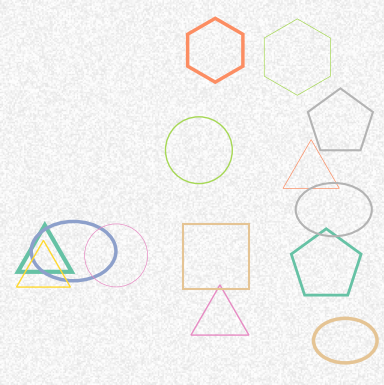[{"shape": "pentagon", "thickness": 2, "radius": 0.48, "center": [0.847, 0.311]}, {"shape": "triangle", "thickness": 3, "radius": 0.4, "center": [0.116, 0.334]}, {"shape": "hexagon", "thickness": 2.5, "radius": 0.41, "center": [0.559, 0.87]}, {"shape": "triangle", "thickness": 0.5, "radius": 0.42, "center": [0.808, 0.553]}, {"shape": "oval", "thickness": 2.5, "radius": 0.55, "center": [0.191, 0.348]}, {"shape": "triangle", "thickness": 1, "radius": 0.43, "center": [0.571, 0.173]}, {"shape": "circle", "thickness": 0.5, "radius": 0.41, "center": [0.302, 0.337]}, {"shape": "circle", "thickness": 1, "radius": 0.43, "center": [0.517, 0.61]}, {"shape": "hexagon", "thickness": 0.5, "radius": 0.5, "center": [0.772, 0.852]}, {"shape": "triangle", "thickness": 1, "radius": 0.4, "center": [0.113, 0.295]}, {"shape": "oval", "thickness": 2.5, "radius": 0.41, "center": [0.897, 0.115]}, {"shape": "square", "thickness": 1.5, "radius": 0.43, "center": [0.562, 0.333]}, {"shape": "oval", "thickness": 1.5, "radius": 0.49, "center": [0.867, 0.456]}, {"shape": "pentagon", "thickness": 1.5, "radius": 0.44, "center": [0.884, 0.682]}]